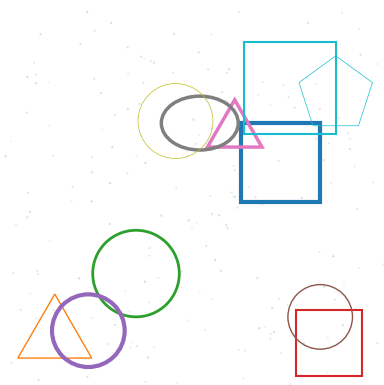[{"shape": "square", "thickness": 3, "radius": 0.51, "center": [0.729, 0.577]}, {"shape": "triangle", "thickness": 1, "radius": 0.55, "center": [0.142, 0.125]}, {"shape": "circle", "thickness": 2, "radius": 0.56, "center": [0.353, 0.289]}, {"shape": "square", "thickness": 1.5, "radius": 0.43, "center": [0.854, 0.109]}, {"shape": "circle", "thickness": 3, "radius": 0.47, "center": [0.229, 0.141]}, {"shape": "circle", "thickness": 1, "radius": 0.42, "center": [0.832, 0.177]}, {"shape": "triangle", "thickness": 2.5, "radius": 0.41, "center": [0.61, 0.659]}, {"shape": "oval", "thickness": 2.5, "radius": 0.5, "center": [0.519, 0.68]}, {"shape": "circle", "thickness": 0.5, "radius": 0.49, "center": [0.456, 0.686]}, {"shape": "pentagon", "thickness": 0.5, "radius": 0.5, "center": [0.872, 0.754]}, {"shape": "square", "thickness": 1.5, "radius": 0.6, "center": [0.753, 0.772]}]